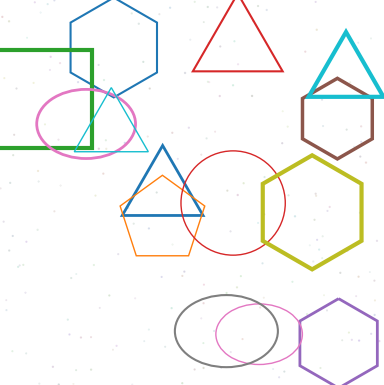[{"shape": "triangle", "thickness": 2, "radius": 0.61, "center": [0.422, 0.501]}, {"shape": "hexagon", "thickness": 1.5, "radius": 0.65, "center": [0.296, 0.877]}, {"shape": "pentagon", "thickness": 1, "radius": 0.58, "center": [0.422, 0.429]}, {"shape": "square", "thickness": 3, "radius": 0.63, "center": [0.111, 0.743]}, {"shape": "circle", "thickness": 1, "radius": 0.68, "center": [0.606, 0.473]}, {"shape": "triangle", "thickness": 1.5, "radius": 0.67, "center": [0.618, 0.882]}, {"shape": "hexagon", "thickness": 2, "radius": 0.58, "center": [0.88, 0.108]}, {"shape": "hexagon", "thickness": 2.5, "radius": 0.52, "center": [0.876, 0.692]}, {"shape": "oval", "thickness": 2, "radius": 0.64, "center": [0.224, 0.678]}, {"shape": "oval", "thickness": 1, "radius": 0.56, "center": [0.673, 0.132]}, {"shape": "oval", "thickness": 1.5, "radius": 0.67, "center": [0.588, 0.14]}, {"shape": "hexagon", "thickness": 3, "radius": 0.74, "center": [0.811, 0.448]}, {"shape": "triangle", "thickness": 1, "radius": 0.56, "center": [0.289, 0.661]}, {"shape": "triangle", "thickness": 3, "radius": 0.56, "center": [0.899, 0.805]}]